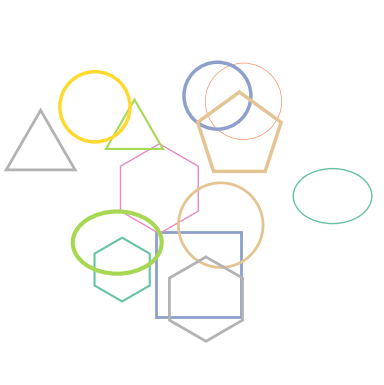[{"shape": "hexagon", "thickness": 1.5, "radius": 0.41, "center": [0.317, 0.3]}, {"shape": "oval", "thickness": 1, "radius": 0.51, "center": [0.864, 0.491]}, {"shape": "circle", "thickness": 0.5, "radius": 0.5, "center": [0.632, 0.737]}, {"shape": "square", "thickness": 2, "radius": 0.55, "center": [0.516, 0.287]}, {"shape": "circle", "thickness": 2.5, "radius": 0.43, "center": [0.565, 0.751]}, {"shape": "hexagon", "thickness": 1, "radius": 0.58, "center": [0.414, 0.51]}, {"shape": "triangle", "thickness": 1.5, "radius": 0.43, "center": [0.349, 0.656]}, {"shape": "oval", "thickness": 3, "radius": 0.58, "center": [0.304, 0.37]}, {"shape": "circle", "thickness": 2.5, "radius": 0.46, "center": [0.247, 0.723]}, {"shape": "circle", "thickness": 2, "radius": 0.55, "center": [0.573, 0.415]}, {"shape": "pentagon", "thickness": 2.5, "radius": 0.57, "center": [0.622, 0.647]}, {"shape": "hexagon", "thickness": 2, "radius": 0.55, "center": [0.535, 0.223]}, {"shape": "triangle", "thickness": 2, "radius": 0.52, "center": [0.106, 0.61]}]